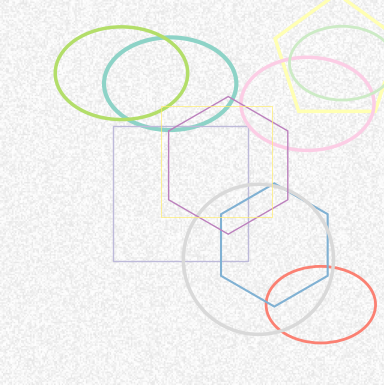[{"shape": "oval", "thickness": 3, "radius": 0.86, "center": [0.442, 0.783]}, {"shape": "pentagon", "thickness": 2.5, "radius": 0.85, "center": [0.875, 0.848]}, {"shape": "square", "thickness": 1, "radius": 0.88, "center": [0.468, 0.497]}, {"shape": "oval", "thickness": 2, "radius": 0.71, "center": [0.833, 0.209]}, {"shape": "hexagon", "thickness": 1.5, "radius": 0.8, "center": [0.713, 0.364]}, {"shape": "oval", "thickness": 2.5, "radius": 0.86, "center": [0.316, 0.81]}, {"shape": "oval", "thickness": 2.5, "radius": 0.86, "center": [0.799, 0.73]}, {"shape": "circle", "thickness": 2.5, "radius": 0.97, "center": [0.671, 0.326]}, {"shape": "hexagon", "thickness": 1, "radius": 0.89, "center": [0.593, 0.571]}, {"shape": "oval", "thickness": 2, "radius": 0.68, "center": [0.889, 0.836]}, {"shape": "square", "thickness": 0.5, "radius": 0.72, "center": [0.563, 0.581]}]